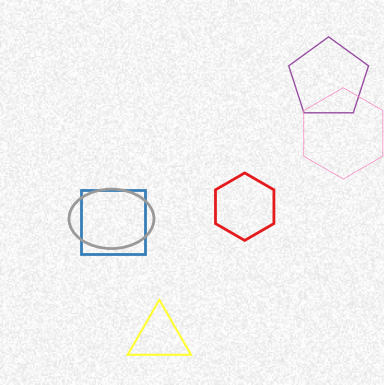[{"shape": "hexagon", "thickness": 2, "radius": 0.44, "center": [0.636, 0.463]}, {"shape": "square", "thickness": 2, "radius": 0.42, "center": [0.294, 0.424]}, {"shape": "pentagon", "thickness": 1, "radius": 0.55, "center": [0.854, 0.795]}, {"shape": "triangle", "thickness": 1.5, "radius": 0.48, "center": [0.414, 0.126]}, {"shape": "hexagon", "thickness": 0.5, "radius": 0.59, "center": [0.892, 0.654]}, {"shape": "oval", "thickness": 2, "radius": 0.55, "center": [0.29, 0.432]}]